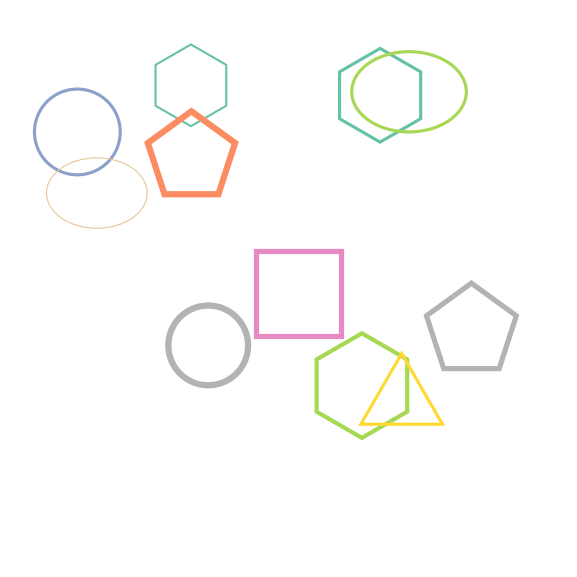[{"shape": "hexagon", "thickness": 1.5, "radius": 0.41, "center": [0.658, 0.834]}, {"shape": "hexagon", "thickness": 1, "radius": 0.35, "center": [0.331, 0.851]}, {"shape": "pentagon", "thickness": 3, "radius": 0.4, "center": [0.331, 0.727]}, {"shape": "circle", "thickness": 1.5, "radius": 0.37, "center": [0.134, 0.771]}, {"shape": "square", "thickness": 2.5, "radius": 0.37, "center": [0.517, 0.491]}, {"shape": "hexagon", "thickness": 2, "radius": 0.45, "center": [0.627, 0.331]}, {"shape": "oval", "thickness": 1.5, "radius": 0.5, "center": [0.708, 0.84]}, {"shape": "triangle", "thickness": 1.5, "radius": 0.41, "center": [0.696, 0.305]}, {"shape": "oval", "thickness": 0.5, "radius": 0.44, "center": [0.168, 0.665]}, {"shape": "circle", "thickness": 3, "radius": 0.35, "center": [0.361, 0.401]}, {"shape": "pentagon", "thickness": 2.5, "radius": 0.41, "center": [0.816, 0.427]}]